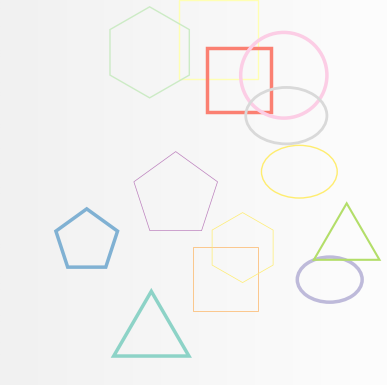[{"shape": "triangle", "thickness": 2.5, "radius": 0.56, "center": [0.39, 0.131]}, {"shape": "square", "thickness": 1, "radius": 0.51, "center": [0.563, 0.897]}, {"shape": "oval", "thickness": 2.5, "radius": 0.42, "center": [0.851, 0.274]}, {"shape": "square", "thickness": 2.5, "radius": 0.41, "center": [0.616, 0.792]}, {"shape": "pentagon", "thickness": 2.5, "radius": 0.42, "center": [0.224, 0.374]}, {"shape": "square", "thickness": 0.5, "radius": 0.42, "center": [0.583, 0.276]}, {"shape": "triangle", "thickness": 1.5, "radius": 0.49, "center": [0.895, 0.374]}, {"shape": "circle", "thickness": 2.5, "radius": 0.56, "center": [0.732, 0.805]}, {"shape": "oval", "thickness": 2, "radius": 0.52, "center": [0.739, 0.7]}, {"shape": "pentagon", "thickness": 0.5, "radius": 0.57, "center": [0.453, 0.493]}, {"shape": "hexagon", "thickness": 1, "radius": 0.59, "center": [0.386, 0.864]}, {"shape": "hexagon", "thickness": 0.5, "radius": 0.45, "center": [0.626, 0.357]}, {"shape": "oval", "thickness": 1, "radius": 0.49, "center": [0.772, 0.554]}]